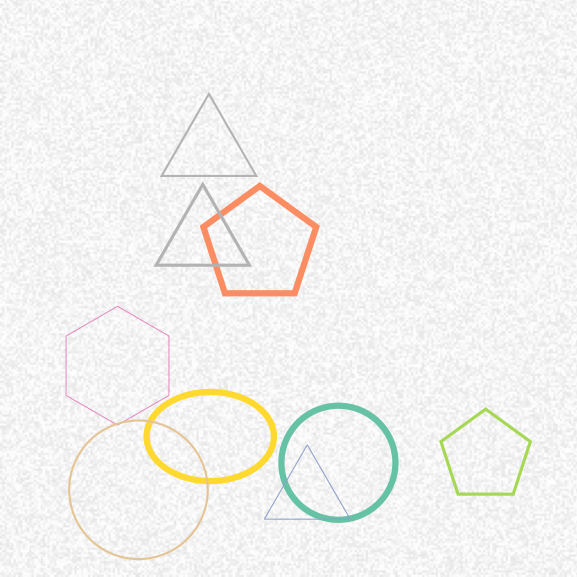[{"shape": "circle", "thickness": 3, "radius": 0.49, "center": [0.586, 0.198]}, {"shape": "pentagon", "thickness": 3, "radius": 0.51, "center": [0.45, 0.574]}, {"shape": "triangle", "thickness": 0.5, "radius": 0.43, "center": [0.532, 0.143]}, {"shape": "hexagon", "thickness": 0.5, "radius": 0.51, "center": [0.203, 0.366]}, {"shape": "pentagon", "thickness": 1.5, "radius": 0.41, "center": [0.841, 0.209]}, {"shape": "oval", "thickness": 3, "radius": 0.55, "center": [0.364, 0.243]}, {"shape": "circle", "thickness": 1, "radius": 0.6, "center": [0.24, 0.151]}, {"shape": "triangle", "thickness": 1, "radius": 0.47, "center": [0.362, 0.742]}, {"shape": "triangle", "thickness": 1.5, "radius": 0.47, "center": [0.351, 0.587]}]